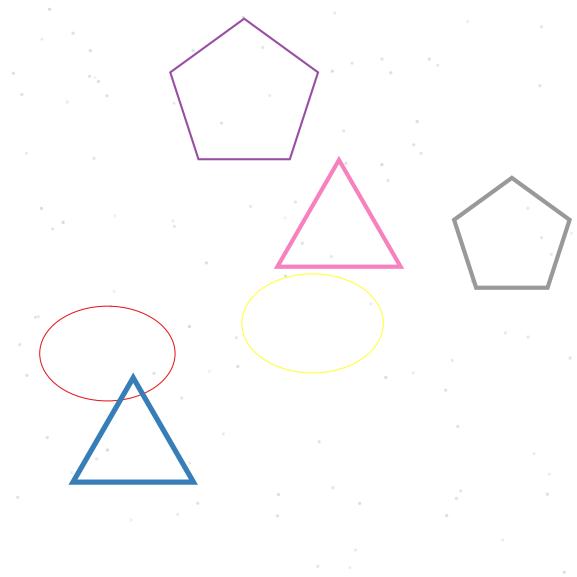[{"shape": "oval", "thickness": 0.5, "radius": 0.59, "center": [0.186, 0.387]}, {"shape": "triangle", "thickness": 2.5, "radius": 0.6, "center": [0.231, 0.225]}, {"shape": "pentagon", "thickness": 1, "radius": 0.67, "center": [0.423, 0.832]}, {"shape": "oval", "thickness": 0.5, "radius": 0.61, "center": [0.541, 0.439]}, {"shape": "triangle", "thickness": 2, "radius": 0.62, "center": [0.587, 0.599]}, {"shape": "pentagon", "thickness": 2, "radius": 0.53, "center": [0.886, 0.586]}]